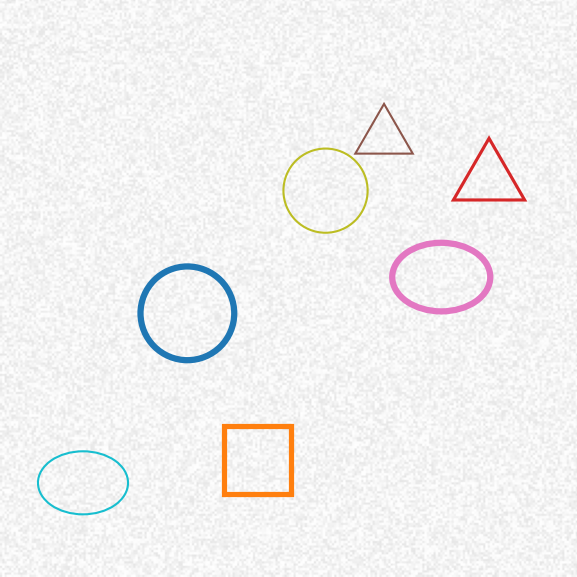[{"shape": "circle", "thickness": 3, "radius": 0.41, "center": [0.324, 0.457]}, {"shape": "square", "thickness": 2.5, "radius": 0.29, "center": [0.446, 0.202]}, {"shape": "triangle", "thickness": 1.5, "radius": 0.36, "center": [0.847, 0.688]}, {"shape": "triangle", "thickness": 1, "radius": 0.29, "center": [0.665, 0.762]}, {"shape": "oval", "thickness": 3, "radius": 0.42, "center": [0.764, 0.519]}, {"shape": "circle", "thickness": 1, "radius": 0.36, "center": [0.564, 0.669]}, {"shape": "oval", "thickness": 1, "radius": 0.39, "center": [0.144, 0.163]}]